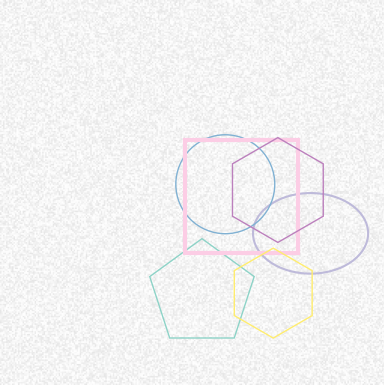[{"shape": "pentagon", "thickness": 1, "radius": 0.71, "center": [0.525, 0.237]}, {"shape": "oval", "thickness": 1.5, "radius": 0.75, "center": [0.807, 0.394]}, {"shape": "circle", "thickness": 1, "radius": 0.64, "center": [0.585, 0.521]}, {"shape": "square", "thickness": 3, "radius": 0.74, "center": [0.626, 0.49]}, {"shape": "hexagon", "thickness": 1, "radius": 0.68, "center": [0.722, 0.506]}, {"shape": "hexagon", "thickness": 1, "radius": 0.58, "center": [0.71, 0.239]}]